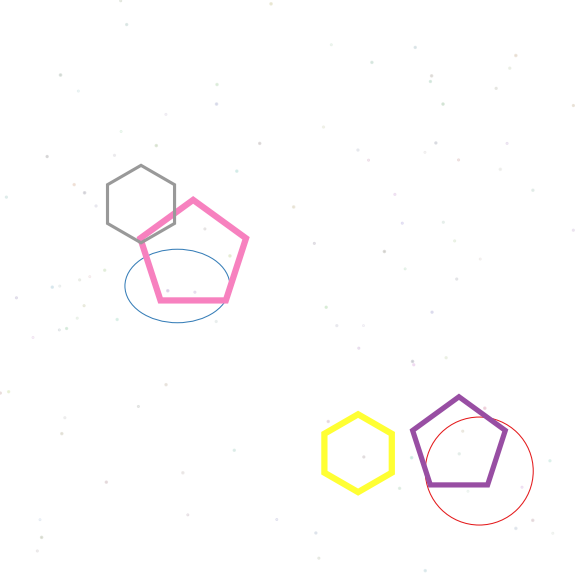[{"shape": "circle", "thickness": 0.5, "radius": 0.47, "center": [0.83, 0.183]}, {"shape": "oval", "thickness": 0.5, "radius": 0.45, "center": [0.307, 0.504]}, {"shape": "pentagon", "thickness": 2.5, "radius": 0.42, "center": [0.795, 0.228]}, {"shape": "hexagon", "thickness": 3, "radius": 0.34, "center": [0.62, 0.214]}, {"shape": "pentagon", "thickness": 3, "radius": 0.48, "center": [0.334, 0.557]}, {"shape": "hexagon", "thickness": 1.5, "radius": 0.34, "center": [0.244, 0.646]}]